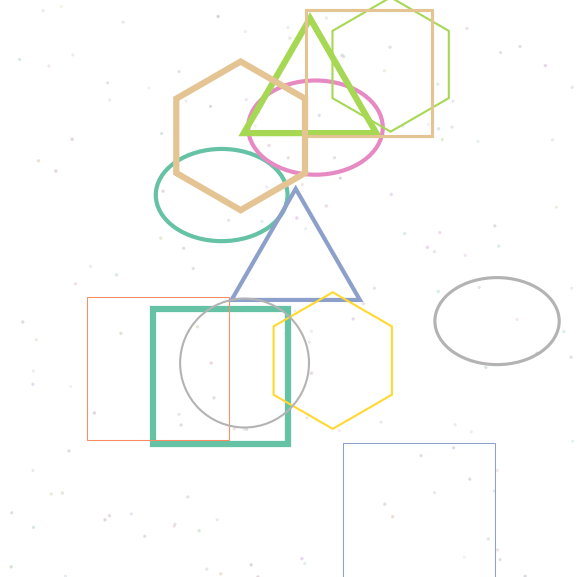[{"shape": "oval", "thickness": 2, "radius": 0.57, "center": [0.384, 0.661]}, {"shape": "square", "thickness": 3, "radius": 0.58, "center": [0.382, 0.347]}, {"shape": "square", "thickness": 0.5, "radius": 0.62, "center": [0.274, 0.361]}, {"shape": "square", "thickness": 0.5, "radius": 0.66, "center": [0.726, 0.101]}, {"shape": "triangle", "thickness": 2, "radius": 0.64, "center": [0.512, 0.544]}, {"shape": "oval", "thickness": 2, "radius": 0.58, "center": [0.546, 0.778]}, {"shape": "hexagon", "thickness": 1, "radius": 0.58, "center": [0.676, 0.887]}, {"shape": "triangle", "thickness": 3, "radius": 0.66, "center": [0.537, 0.835]}, {"shape": "hexagon", "thickness": 1, "radius": 0.59, "center": [0.576, 0.375]}, {"shape": "square", "thickness": 1.5, "radius": 0.54, "center": [0.639, 0.873]}, {"shape": "hexagon", "thickness": 3, "radius": 0.64, "center": [0.417, 0.764]}, {"shape": "oval", "thickness": 1.5, "radius": 0.54, "center": [0.861, 0.443]}, {"shape": "circle", "thickness": 1, "radius": 0.56, "center": [0.423, 0.371]}]